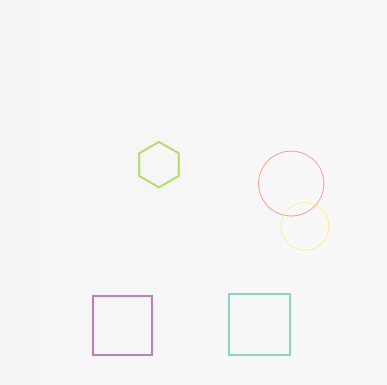[{"shape": "square", "thickness": 1.5, "radius": 0.39, "center": [0.671, 0.156]}, {"shape": "circle", "thickness": 0.5, "radius": 0.42, "center": [0.752, 0.523]}, {"shape": "hexagon", "thickness": 1.5, "radius": 0.3, "center": [0.41, 0.572]}, {"shape": "square", "thickness": 1.5, "radius": 0.38, "center": [0.317, 0.156]}, {"shape": "circle", "thickness": 0.5, "radius": 0.31, "center": [0.787, 0.412]}]